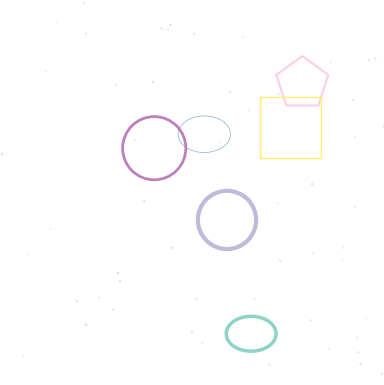[{"shape": "oval", "thickness": 2.5, "radius": 0.32, "center": [0.652, 0.133]}, {"shape": "circle", "thickness": 3, "radius": 0.38, "center": [0.59, 0.429]}, {"shape": "oval", "thickness": 0.5, "radius": 0.34, "center": [0.531, 0.651]}, {"shape": "pentagon", "thickness": 1.5, "radius": 0.35, "center": [0.785, 0.783]}, {"shape": "circle", "thickness": 2, "radius": 0.41, "center": [0.401, 0.615]}, {"shape": "square", "thickness": 1, "radius": 0.4, "center": [0.755, 0.669]}]